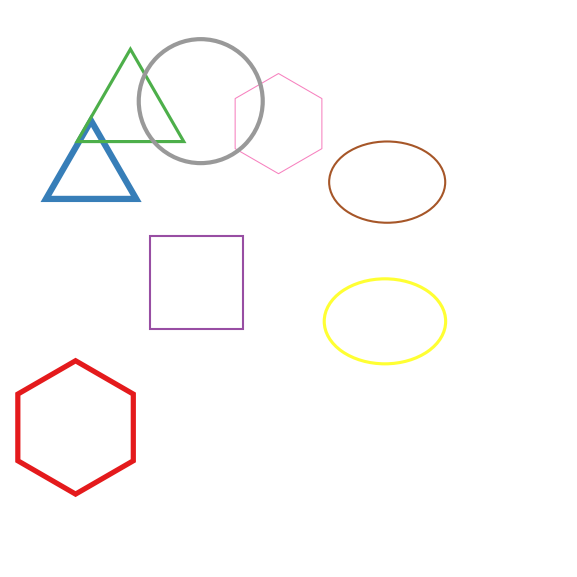[{"shape": "hexagon", "thickness": 2.5, "radius": 0.58, "center": [0.131, 0.259]}, {"shape": "triangle", "thickness": 3, "radius": 0.45, "center": [0.158, 0.7]}, {"shape": "triangle", "thickness": 1.5, "radius": 0.53, "center": [0.226, 0.807]}, {"shape": "square", "thickness": 1, "radius": 0.4, "center": [0.34, 0.51]}, {"shape": "oval", "thickness": 1.5, "radius": 0.53, "center": [0.667, 0.443]}, {"shape": "oval", "thickness": 1, "radius": 0.5, "center": [0.67, 0.684]}, {"shape": "hexagon", "thickness": 0.5, "radius": 0.43, "center": [0.482, 0.785]}, {"shape": "circle", "thickness": 2, "radius": 0.54, "center": [0.348, 0.824]}]